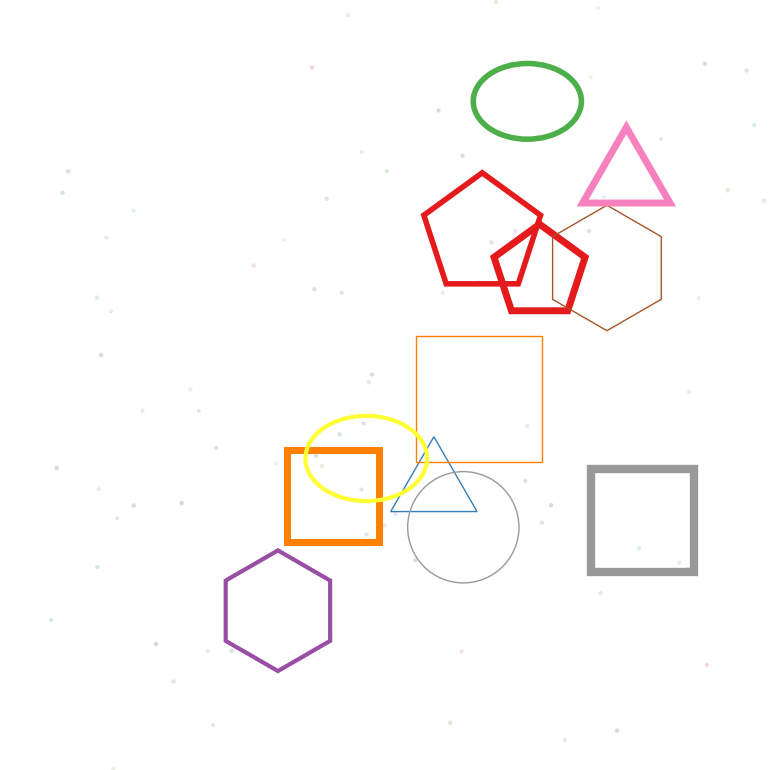[{"shape": "pentagon", "thickness": 2.5, "radius": 0.31, "center": [0.701, 0.647]}, {"shape": "pentagon", "thickness": 2, "radius": 0.4, "center": [0.626, 0.696]}, {"shape": "triangle", "thickness": 0.5, "radius": 0.32, "center": [0.563, 0.368]}, {"shape": "oval", "thickness": 2, "radius": 0.35, "center": [0.685, 0.868]}, {"shape": "hexagon", "thickness": 1.5, "radius": 0.39, "center": [0.361, 0.207]}, {"shape": "square", "thickness": 0.5, "radius": 0.41, "center": [0.622, 0.481]}, {"shape": "square", "thickness": 2.5, "radius": 0.3, "center": [0.433, 0.356]}, {"shape": "oval", "thickness": 1.5, "radius": 0.4, "center": [0.476, 0.405]}, {"shape": "hexagon", "thickness": 0.5, "radius": 0.41, "center": [0.788, 0.652]}, {"shape": "triangle", "thickness": 2.5, "radius": 0.33, "center": [0.813, 0.769]}, {"shape": "square", "thickness": 3, "radius": 0.33, "center": [0.835, 0.324]}, {"shape": "circle", "thickness": 0.5, "radius": 0.36, "center": [0.602, 0.315]}]